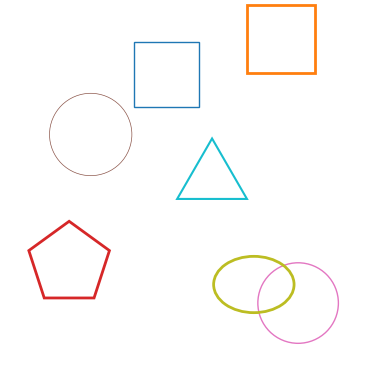[{"shape": "square", "thickness": 1, "radius": 0.42, "center": [0.432, 0.806]}, {"shape": "square", "thickness": 2, "radius": 0.44, "center": [0.731, 0.899]}, {"shape": "pentagon", "thickness": 2, "radius": 0.55, "center": [0.18, 0.315]}, {"shape": "circle", "thickness": 0.5, "radius": 0.53, "center": [0.236, 0.651]}, {"shape": "circle", "thickness": 1, "radius": 0.52, "center": [0.774, 0.213]}, {"shape": "oval", "thickness": 2, "radius": 0.52, "center": [0.659, 0.261]}, {"shape": "triangle", "thickness": 1.5, "radius": 0.52, "center": [0.551, 0.536]}]